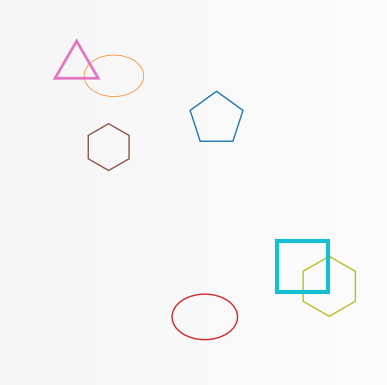[{"shape": "pentagon", "thickness": 1, "radius": 0.36, "center": [0.559, 0.691]}, {"shape": "oval", "thickness": 0.5, "radius": 0.38, "center": [0.294, 0.803]}, {"shape": "oval", "thickness": 1, "radius": 0.42, "center": [0.528, 0.177]}, {"shape": "hexagon", "thickness": 1, "radius": 0.3, "center": [0.28, 0.618]}, {"shape": "triangle", "thickness": 2, "radius": 0.32, "center": [0.198, 0.829]}, {"shape": "hexagon", "thickness": 1, "radius": 0.39, "center": [0.85, 0.256]}, {"shape": "square", "thickness": 3, "radius": 0.33, "center": [0.781, 0.308]}]